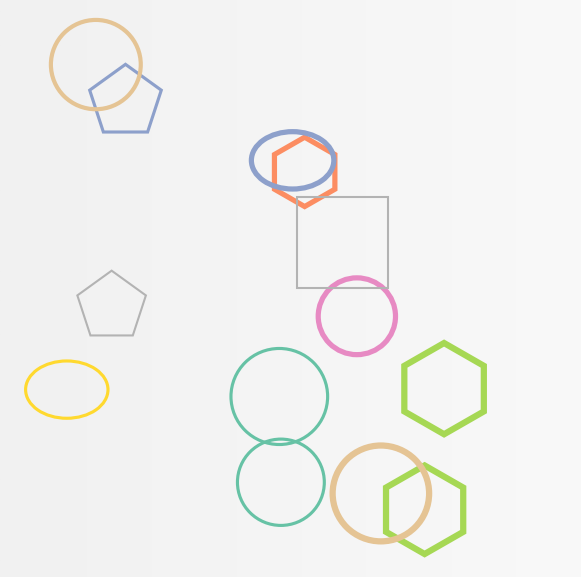[{"shape": "circle", "thickness": 1.5, "radius": 0.37, "center": [0.483, 0.164]}, {"shape": "circle", "thickness": 1.5, "radius": 0.42, "center": [0.481, 0.313]}, {"shape": "hexagon", "thickness": 2.5, "radius": 0.3, "center": [0.524, 0.702]}, {"shape": "oval", "thickness": 2.5, "radius": 0.35, "center": [0.503, 0.721]}, {"shape": "pentagon", "thickness": 1.5, "radius": 0.32, "center": [0.216, 0.823]}, {"shape": "circle", "thickness": 2.5, "radius": 0.33, "center": [0.614, 0.452]}, {"shape": "hexagon", "thickness": 3, "radius": 0.38, "center": [0.731, 0.116]}, {"shape": "hexagon", "thickness": 3, "radius": 0.39, "center": [0.764, 0.326]}, {"shape": "oval", "thickness": 1.5, "radius": 0.35, "center": [0.115, 0.324]}, {"shape": "circle", "thickness": 3, "radius": 0.41, "center": [0.655, 0.145]}, {"shape": "circle", "thickness": 2, "radius": 0.39, "center": [0.165, 0.887]}, {"shape": "pentagon", "thickness": 1, "radius": 0.31, "center": [0.192, 0.468]}, {"shape": "square", "thickness": 1, "radius": 0.39, "center": [0.589, 0.58]}]